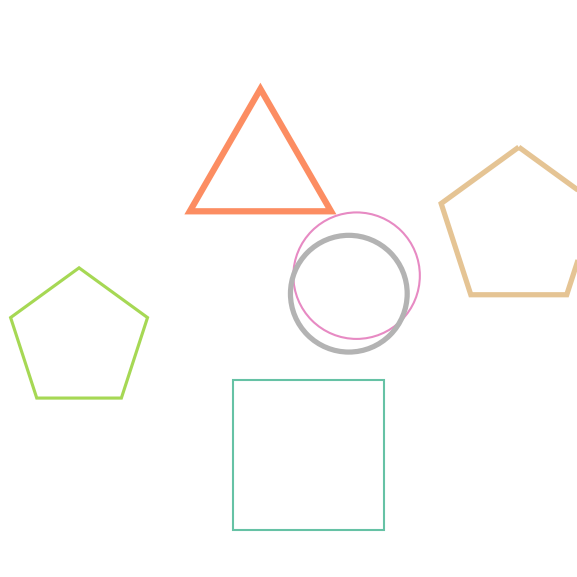[{"shape": "square", "thickness": 1, "radius": 0.65, "center": [0.534, 0.211]}, {"shape": "triangle", "thickness": 3, "radius": 0.71, "center": [0.451, 0.704]}, {"shape": "circle", "thickness": 1, "radius": 0.55, "center": [0.617, 0.522]}, {"shape": "pentagon", "thickness": 1.5, "radius": 0.62, "center": [0.137, 0.411]}, {"shape": "pentagon", "thickness": 2.5, "radius": 0.71, "center": [0.898, 0.603]}, {"shape": "circle", "thickness": 2.5, "radius": 0.51, "center": [0.604, 0.491]}]